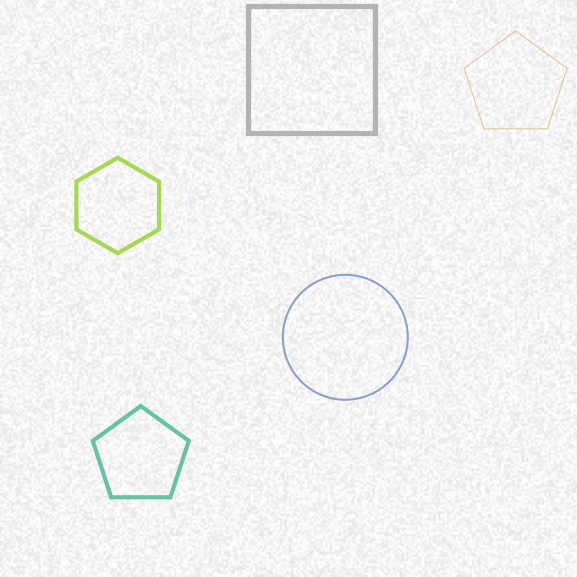[{"shape": "pentagon", "thickness": 2, "radius": 0.44, "center": [0.244, 0.209]}, {"shape": "circle", "thickness": 1, "radius": 0.54, "center": [0.598, 0.415]}, {"shape": "hexagon", "thickness": 2, "radius": 0.41, "center": [0.204, 0.643]}, {"shape": "pentagon", "thickness": 0.5, "radius": 0.47, "center": [0.893, 0.852]}, {"shape": "square", "thickness": 2.5, "radius": 0.55, "center": [0.539, 0.879]}]